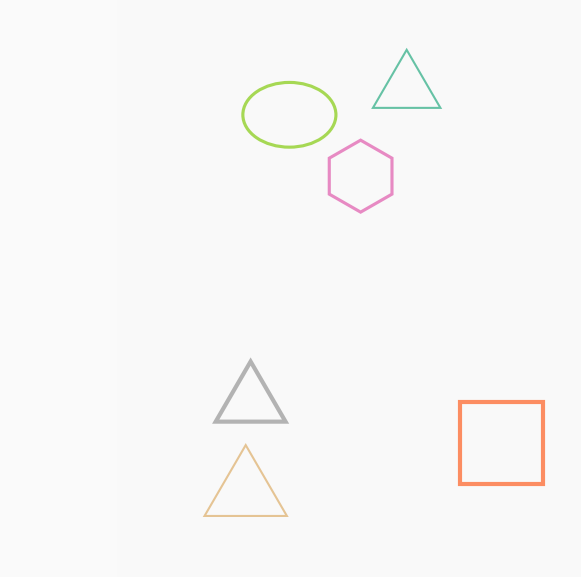[{"shape": "triangle", "thickness": 1, "radius": 0.34, "center": [0.7, 0.846]}, {"shape": "square", "thickness": 2, "radius": 0.35, "center": [0.863, 0.232]}, {"shape": "hexagon", "thickness": 1.5, "radius": 0.31, "center": [0.62, 0.694]}, {"shape": "oval", "thickness": 1.5, "radius": 0.4, "center": [0.498, 0.8]}, {"shape": "triangle", "thickness": 1, "radius": 0.41, "center": [0.423, 0.147]}, {"shape": "triangle", "thickness": 2, "radius": 0.35, "center": [0.431, 0.304]}]